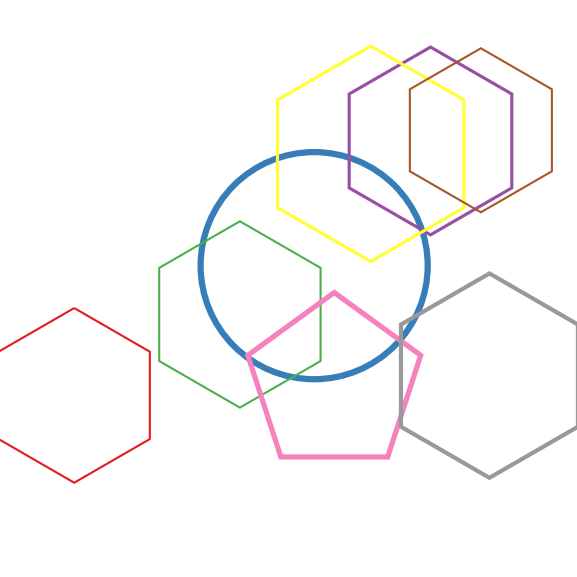[{"shape": "hexagon", "thickness": 1, "radius": 0.76, "center": [0.129, 0.314]}, {"shape": "circle", "thickness": 3, "radius": 0.98, "center": [0.544, 0.539]}, {"shape": "hexagon", "thickness": 1, "radius": 0.81, "center": [0.415, 0.455]}, {"shape": "hexagon", "thickness": 1.5, "radius": 0.81, "center": [0.745, 0.755]}, {"shape": "hexagon", "thickness": 1.5, "radius": 0.93, "center": [0.642, 0.733]}, {"shape": "hexagon", "thickness": 1, "radius": 0.71, "center": [0.833, 0.774]}, {"shape": "pentagon", "thickness": 2.5, "radius": 0.79, "center": [0.579, 0.335]}, {"shape": "hexagon", "thickness": 2, "radius": 0.88, "center": [0.848, 0.349]}]